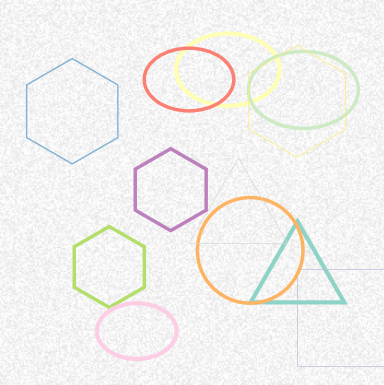[{"shape": "triangle", "thickness": 3, "radius": 0.7, "center": [0.773, 0.285]}, {"shape": "oval", "thickness": 3, "radius": 0.67, "center": [0.592, 0.819]}, {"shape": "square", "thickness": 0.5, "radius": 0.63, "center": [0.897, 0.175]}, {"shape": "oval", "thickness": 2.5, "radius": 0.58, "center": [0.491, 0.793]}, {"shape": "hexagon", "thickness": 1, "radius": 0.68, "center": [0.188, 0.711]}, {"shape": "circle", "thickness": 2.5, "radius": 0.69, "center": [0.65, 0.35]}, {"shape": "hexagon", "thickness": 2.5, "radius": 0.53, "center": [0.284, 0.306]}, {"shape": "oval", "thickness": 3, "radius": 0.52, "center": [0.355, 0.14]}, {"shape": "triangle", "thickness": 0.5, "radius": 0.74, "center": [0.619, 0.442]}, {"shape": "hexagon", "thickness": 2.5, "radius": 0.53, "center": [0.443, 0.507]}, {"shape": "oval", "thickness": 2.5, "radius": 0.71, "center": [0.788, 0.767]}, {"shape": "hexagon", "thickness": 0.5, "radius": 0.72, "center": [0.772, 0.737]}]